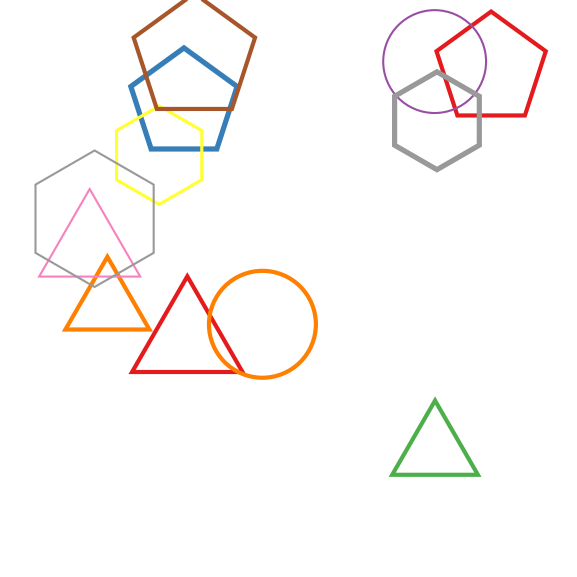[{"shape": "pentagon", "thickness": 2, "radius": 0.5, "center": [0.85, 0.88]}, {"shape": "triangle", "thickness": 2, "radius": 0.55, "center": [0.324, 0.41]}, {"shape": "pentagon", "thickness": 2.5, "radius": 0.48, "center": [0.319, 0.819]}, {"shape": "triangle", "thickness": 2, "radius": 0.43, "center": [0.753, 0.22]}, {"shape": "circle", "thickness": 1, "radius": 0.45, "center": [0.753, 0.892]}, {"shape": "triangle", "thickness": 2, "radius": 0.42, "center": [0.186, 0.471]}, {"shape": "circle", "thickness": 2, "radius": 0.46, "center": [0.454, 0.438]}, {"shape": "hexagon", "thickness": 1.5, "radius": 0.43, "center": [0.276, 0.73]}, {"shape": "pentagon", "thickness": 2, "radius": 0.55, "center": [0.337, 0.9]}, {"shape": "triangle", "thickness": 1, "radius": 0.51, "center": [0.155, 0.571]}, {"shape": "hexagon", "thickness": 1, "radius": 0.59, "center": [0.164, 0.62]}, {"shape": "hexagon", "thickness": 2.5, "radius": 0.42, "center": [0.757, 0.79]}]